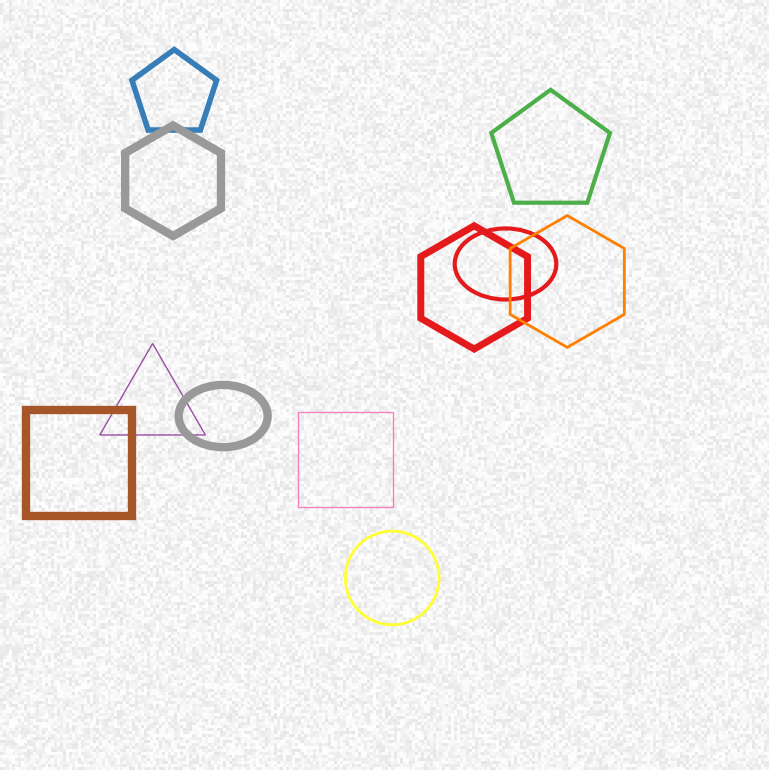[{"shape": "oval", "thickness": 1.5, "radius": 0.33, "center": [0.657, 0.657]}, {"shape": "hexagon", "thickness": 2.5, "radius": 0.4, "center": [0.616, 0.627]}, {"shape": "pentagon", "thickness": 2, "radius": 0.29, "center": [0.226, 0.878]}, {"shape": "pentagon", "thickness": 1.5, "radius": 0.41, "center": [0.715, 0.802]}, {"shape": "triangle", "thickness": 0.5, "radius": 0.4, "center": [0.198, 0.475]}, {"shape": "hexagon", "thickness": 1, "radius": 0.43, "center": [0.737, 0.634]}, {"shape": "circle", "thickness": 1, "radius": 0.3, "center": [0.509, 0.249]}, {"shape": "square", "thickness": 3, "radius": 0.34, "center": [0.103, 0.399]}, {"shape": "square", "thickness": 0.5, "radius": 0.31, "center": [0.449, 0.403]}, {"shape": "hexagon", "thickness": 3, "radius": 0.36, "center": [0.225, 0.765]}, {"shape": "oval", "thickness": 3, "radius": 0.29, "center": [0.29, 0.46]}]